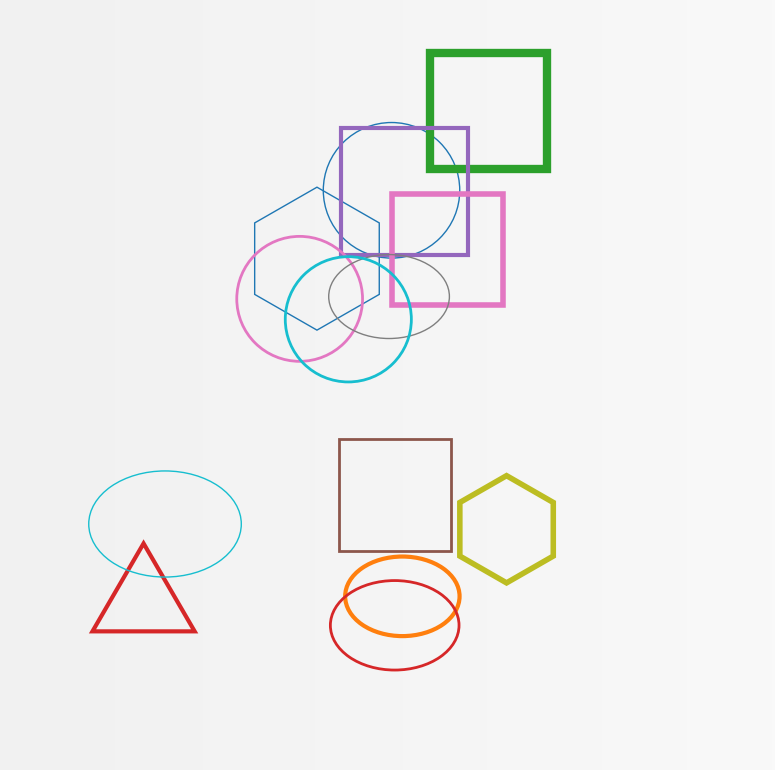[{"shape": "hexagon", "thickness": 0.5, "radius": 0.46, "center": [0.409, 0.664]}, {"shape": "circle", "thickness": 0.5, "radius": 0.44, "center": [0.505, 0.753]}, {"shape": "oval", "thickness": 1.5, "radius": 0.37, "center": [0.519, 0.226]}, {"shape": "square", "thickness": 3, "radius": 0.38, "center": [0.63, 0.856]}, {"shape": "triangle", "thickness": 1.5, "radius": 0.38, "center": [0.185, 0.218]}, {"shape": "oval", "thickness": 1, "radius": 0.42, "center": [0.509, 0.188]}, {"shape": "square", "thickness": 1.5, "radius": 0.41, "center": [0.522, 0.752]}, {"shape": "square", "thickness": 1, "radius": 0.36, "center": [0.51, 0.357]}, {"shape": "circle", "thickness": 1, "radius": 0.41, "center": [0.387, 0.612]}, {"shape": "square", "thickness": 2, "radius": 0.36, "center": [0.577, 0.676]}, {"shape": "oval", "thickness": 0.5, "radius": 0.39, "center": [0.502, 0.615]}, {"shape": "hexagon", "thickness": 2, "radius": 0.35, "center": [0.654, 0.313]}, {"shape": "circle", "thickness": 1, "radius": 0.41, "center": [0.449, 0.585]}, {"shape": "oval", "thickness": 0.5, "radius": 0.49, "center": [0.213, 0.319]}]